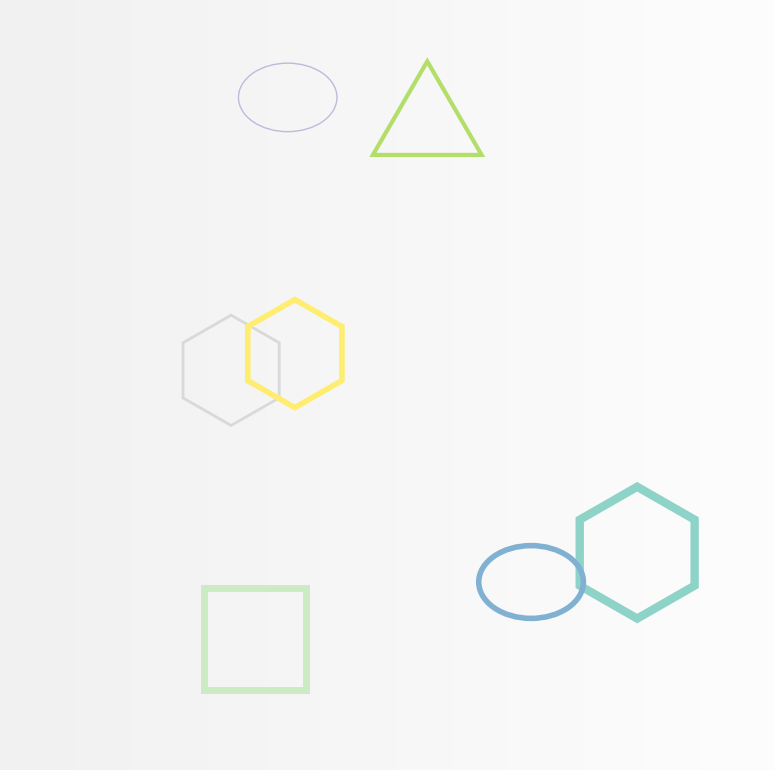[{"shape": "hexagon", "thickness": 3, "radius": 0.43, "center": [0.822, 0.282]}, {"shape": "oval", "thickness": 0.5, "radius": 0.32, "center": [0.371, 0.874]}, {"shape": "oval", "thickness": 2, "radius": 0.34, "center": [0.685, 0.244]}, {"shape": "triangle", "thickness": 1.5, "radius": 0.41, "center": [0.551, 0.839]}, {"shape": "hexagon", "thickness": 1, "radius": 0.36, "center": [0.298, 0.519]}, {"shape": "square", "thickness": 2.5, "radius": 0.33, "center": [0.329, 0.17]}, {"shape": "hexagon", "thickness": 2, "radius": 0.35, "center": [0.38, 0.541]}]